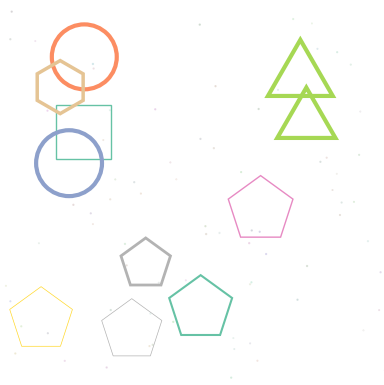[{"shape": "pentagon", "thickness": 1.5, "radius": 0.43, "center": [0.521, 0.199]}, {"shape": "square", "thickness": 1, "radius": 0.35, "center": [0.217, 0.656]}, {"shape": "circle", "thickness": 3, "radius": 0.42, "center": [0.219, 0.852]}, {"shape": "circle", "thickness": 3, "radius": 0.43, "center": [0.179, 0.576]}, {"shape": "pentagon", "thickness": 1, "radius": 0.44, "center": [0.677, 0.456]}, {"shape": "triangle", "thickness": 3, "radius": 0.49, "center": [0.78, 0.799]}, {"shape": "triangle", "thickness": 3, "radius": 0.44, "center": [0.796, 0.685]}, {"shape": "pentagon", "thickness": 0.5, "radius": 0.43, "center": [0.107, 0.17]}, {"shape": "hexagon", "thickness": 2.5, "radius": 0.34, "center": [0.156, 0.774]}, {"shape": "pentagon", "thickness": 0.5, "radius": 0.41, "center": [0.342, 0.142]}, {"shape": "pentagon", "thickness": 2, "radius": 0.34, "center": [0.378, 0.314]}]